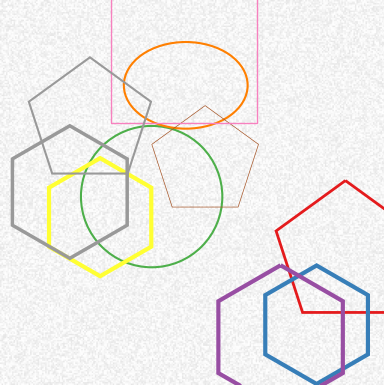[{"shape": "pentagon", "thickness": 2, "radius": 0.95, "center": [0.897, 0.342]}, {"shape": "hexagon", "thickness": 3, "radius": 0.77, "center": [0.822, 0.157]}, {"shape": "circle", "thickness": 1.5, "radius": 0.92, "center": [0.394, 0.489]}, {"shape": "hexagon", "thickness": 3, "radius": 0.93, "center": [0.729, 0.124]}, {"shape": "oval", "thickness": 1.5, "radius": 0.8, "center": [0.482, 0.778]}, {"shape": "hexagon", "thickness": 3, "radius": 0.77, "center": [0.26, 0.436]}, {"shape": "pentagon", "thickness": 0.5, "radius": 0.73, "center": [0.533, 0.58]}, {"shape": "square", "thickness": 1, "radius": 0.95, "center": [0.478, 0.871]}, {"shape": "pentagon", "thickness": 1.5, "radius": 0.83, "center": [0.234, 0.684]}, {"shape": "hexagon", "thickness": 2.5, "radius": 0.86, "center": [0.181, 0.501]}]